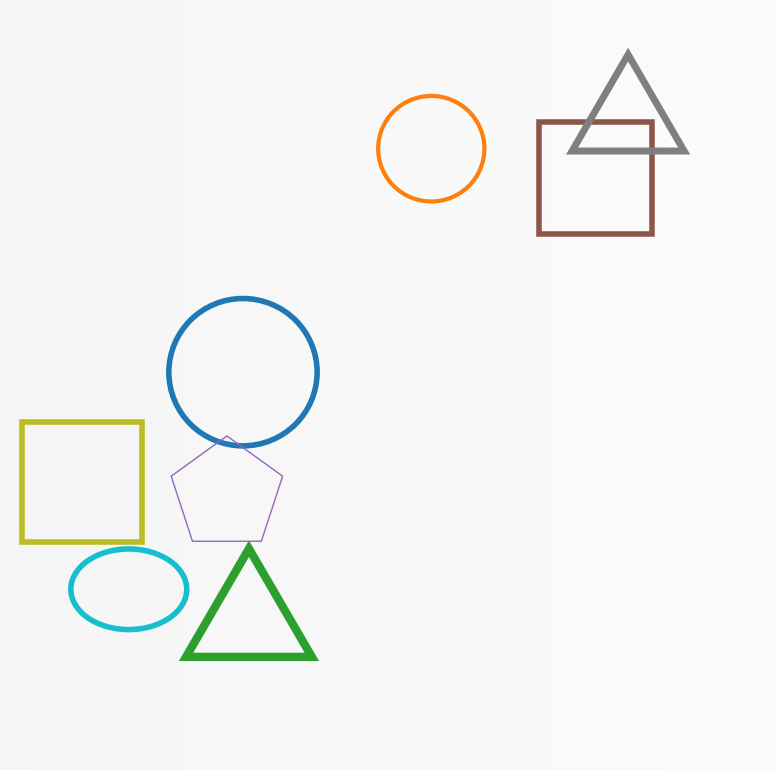[{"shape": "circle", "thickness": 2, "radius": 0.48, "center": [0.314, 0.517]}, {"shape": "circle", "thickness": 1.5, "radius": 0.34, "center": [0.556, 0.807]}, {"shape": "triangle", "thickness": 3, "radius": 0.47, "center": [0.321, 0.194]}, {"shape": "pentagon", "thickness": 0.5, "radius": 0.38, "center": [0.293, 0.358]}, {"shape": "square", "thickness": 2, "radius": 0.36, "center": [0.769, 0.769]}, {"shape": "triangle", "thickness": 2.5, "radius": 0.42, "center": [0.81, 0.846]}, {"shape": "square", "thickness": 2, "radius": 0.39, "center": [0.105, 0.374]}, {"shape": "oval", "thickness": 2, "radius": 0.37, "center": [0.166, 0.235]}]